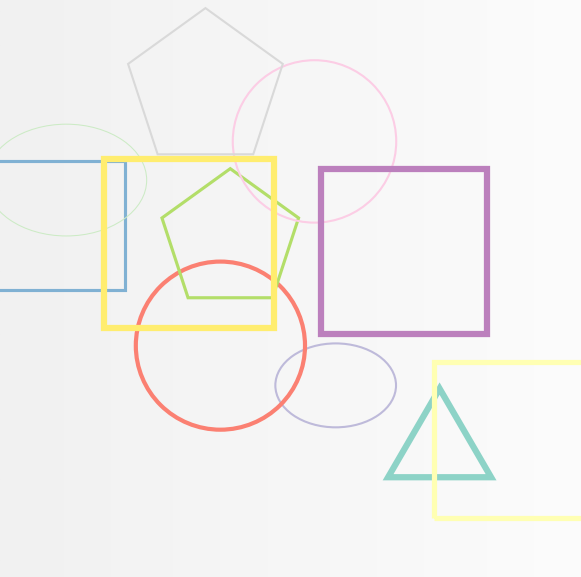[{"shape": "triangle", "thickness": 3, "radius": 0.51, "center": [0.756, 0.224]}, {"shape": "square", "thickness": 2.5, "radius": 0.68, "center": [0.881, 0.237]}, {"shape": "oval", "thickness": 1, "radius": 0.52, "center": [0.578, 0.332]}, {"shape": "circle", "thickness": 2, "radius": 0.73, "center": [0.379, 0.401]}, {"shape": "square", "thickness": 1.5, "radius": 0.56, "center": [0.104, 0.608]}, {"shape": "pentagon", "thickness": 1.5, "radius": 0.62, "center": [0.396, 0.584]}, {"shape": "circle", "thickness": 1, "radius": 0.7, "center": [0.541, 0.754]}, {"shape": "pentagon", "thickness": 1, "radius": 0.7, "center": [0.353, 0.845]}, {"shape": "square", "thickness": 3, "radius": 0.71, "center": [0.695, 0.563]}, {"shape": "oval", "thickness": 0.5, "radius": 0.69, "center": [0.114, 0.687]}, {"shape": "square", "thickness": 3, "radius": 0.73, "center": [0.325, 0.577]}]